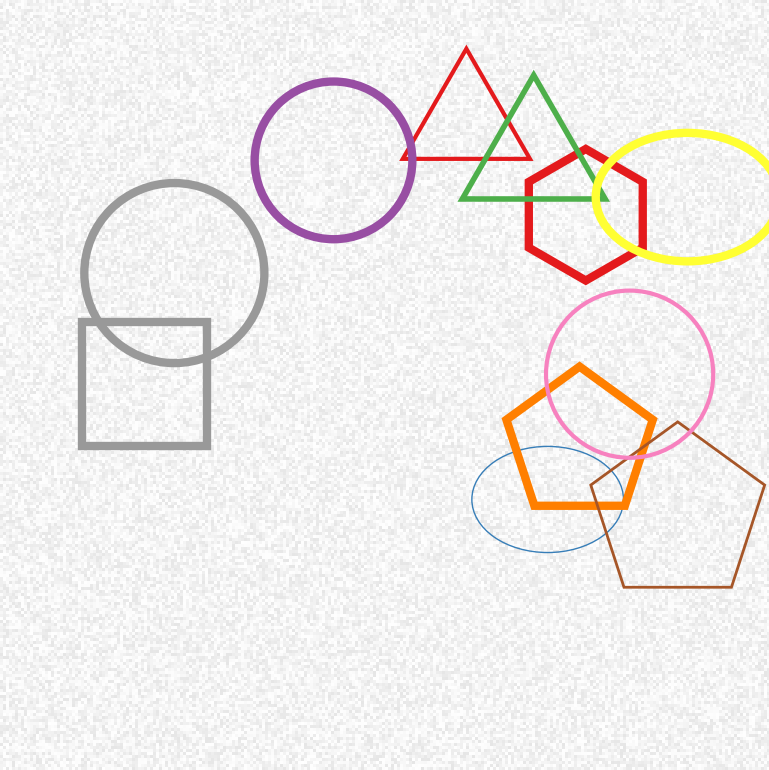[{"shape": "hexagon", "thickness": 3, "radius": 0.43, "center": [0.761, 0.721]}, {"shape": "triangle", "thickness": 1.5, "radius": 0.48, "center": [0.606, 0.841]}, {"shape": "oval", "thickness": 0.5, "radius": 0.49, "center": [0.711, 0.351]}, {"shape": "triangle", "thickness": 2, "radius": 0.54, "center": [0.693, 0.795]}, {"shape": "circle", "thickness": 3, "radius": 0.51, "center": [0.433, 0.792]}, {"shape": "pentagon", "thickness": 3, "radius": 0.5, "center": [0.753, 0.424]}, {"shape": "oval", "thickness": 3, "radius": 0.6, "center": [0.893, 0.744]}, {"shape": "pentagon", "thickness": 1, "radius": 0.59, "center": [0.88, 0.333]}, {"shape": "circle", "thickness": 1.5, "radius": 0.54, "center": [0.818, 0.514]}, {"shape": "square", "thickness": 3, "radius": 0.4, "center": [0.188, 0.501]}, {"shape": "circle", "thickness": 3, "radius": 0.58, "center": [0.226, 0.645]}]